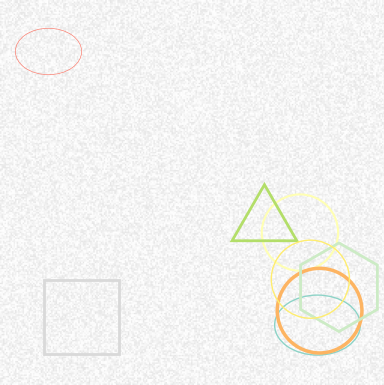[{"shape": "oval", "thickness": 1, "radius": 0.56, "center": [0.825, 0.156]}, {"shape": "circle", "thickness": 1.5, "radius": 0.5, "center": [0.779, 0.396]}, {"shape": "oval", "thickness": 0.5, "radius": 0.43, "center": [0.126, 0.866]}, {"shape": "circle", "thickness": 2.5, "radius": 0.55, "center": [0.83, 0.193]}, {"shape": "triangle", "thickness": 2, "radius": 0.49, "center": [0.687, 0.423]}, {"shape": "square", "thickness": 2, "radius": 0.48, "center": [0.212, 0.177]}, {"shape": "hexagon", "thickness": 2, "radius": 0.58, "center": [0.88, 0.254]}, {"shape": "circle", "thickness": 1, "radius": 0.51, "center": [0.806, 0.275]}]